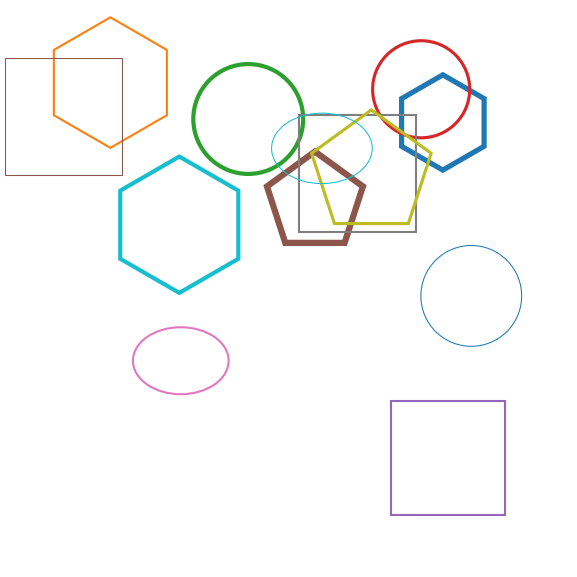[{"shape": "hexagon", "thickness": 2.5, "radius": 0.41, "center": [0.767, 0.787]}, {"shape": "circle", "thickness": 0.5, "radius": 0.44, "center": [0.816, 0.487]}, {"shape": "hexagon", "thickness": 1, "radius": 0.57, "center": [0.191, 0.856]}, {"shape": "circle", "thickness": 2, "radius": 0.48, "center": [0.43, 0.793]}, {"shape": "circle", "thickness": 1.5, "radius": 0.42, "center": [0.729, 0.845]}, {"shape": "square", "thickness": 1, "radius": 0.49, "center": [0.776, 0.206]}, {"shape": "square", "thickness": 0.5, "radius": 0.51, "center": [0.11, 0.797]}, {"shape": "pentagon", "thickness": 3, "radius": 0.44, "center": [0.545, 0.649]}, {"shape": "oval", "thickness": 1, "radius": 0.41, "center": [0.313, 0.374]}, {"shape": "square", "thickness": 1, "radius": 0.51, "center": [0.619, 0.698]}, {"shape": "pentagon", "thickness": 1.5, "radius": 0.54, "center": [0.643, 0.7]}, {"shape": "oval", "thickness": 0.5, "radius": 0.44, "center": [0.557, 0.742]}, {"shape": "hexagon", "thickness": 2, "radius": 0.59, "center": [0.31, 0.61]}]